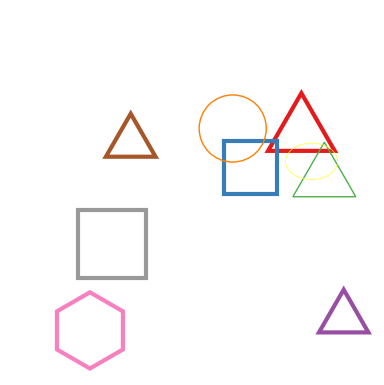[{"shape": "triangle", "thickness": 3, "radius": 0.5, "center": [0.783, 0.658]}, {"shape": "square", "thickness": 3, "radius": 0.34, "center": [0.65, 0.565]}, {"shape": "triangle", "thickness": 1, "radius": 0.47, "center": [0.842, 0.536]}, {"shape": "triangle", "thickness": 3, "radius": 0.37, "center": [0.893, 0.174]}, {"shape": "circle", "thickness": 1, "radius": 0.44, "center": [0.604, 0.666]}, {"shape": "oval", "thickness": 0.5, "radius": 0.34, "center": [0.809, 0.581]}, {"shape": "triangle", "thickness": 3, "radius": 0.37, "center": [0.34, 0.63]}, {"shape": "hexagon", "thickness": 3, "radius": 0.49, "center": [0.234, 0.142]}, {"shape": "square", "thickness": 3, "radius": 0.44, "center": [0.29, 0.367]}]